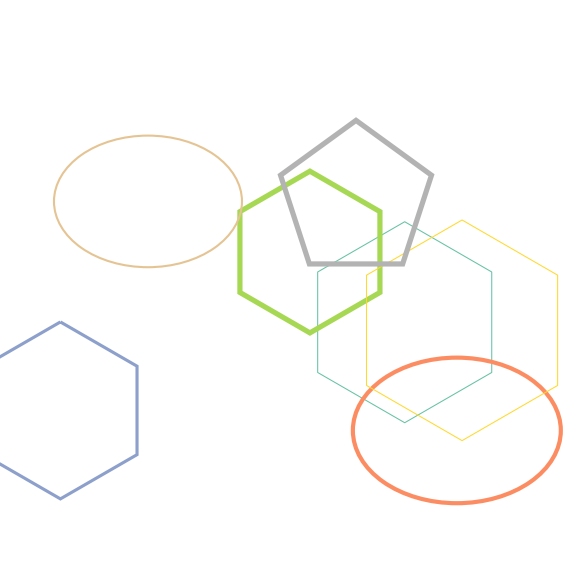[{"shape": "hexagon", "thickness": 0.5, "radius": 0.87, "center": [0.701, 0.441]}, {"shape": "oval", "thickness": 2, "radius": 0.9, "center": [0.791, 0.254]}, {"shape": "hexagon", "thickness": 1.5, "radius": 0.77, "center": [0.105, 0.288]}, {"shape": "hexagon", "thickness": 2.5, "radius": 0.7, "center": [0.537, 0.563]}, {"shape": "hexagon", "thickness": 0.5, "radius": 0.96, "center": [0.8, 0.427]}, {"shape": "oval", "thickness": 1, "radius": 0.81, "center": [0.256, 0.65]}, {"shape": "pentagon", "thickness": 2.5, "radius": 0.69, "center": [0.616, 0.653]}]